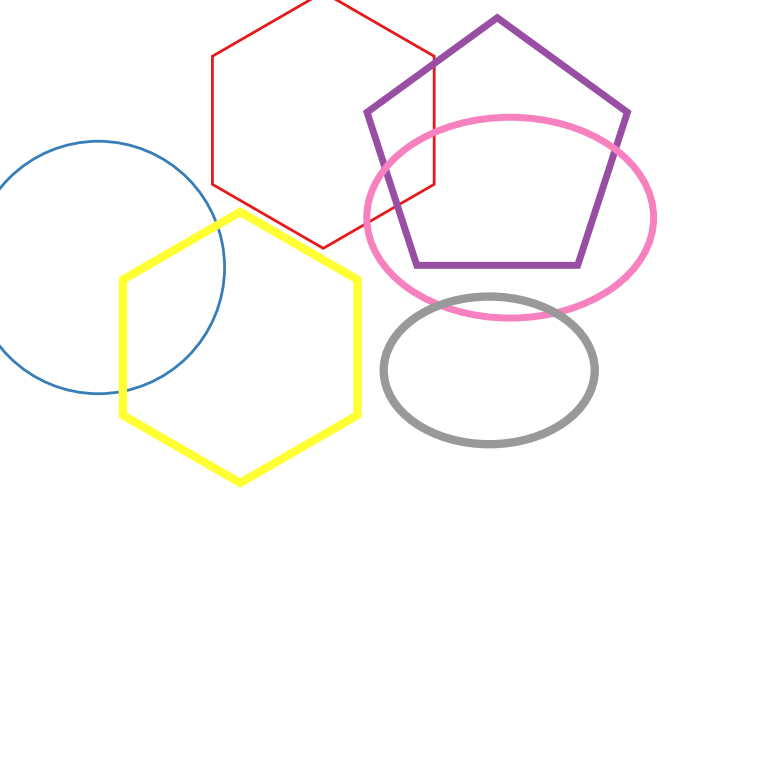[{"shape": "hexagon", "thickness": 1, "radius": 0.83, "center": [0.42, 0.844]}, {"shape": "circle", "thickness": 1, "radius": 0.82, "center": [0.128, 0.653]}, {"shape": "pentagon", "thickness": 2.5, "radius": 0.89, "center": [0.646, 0.799]}, {"shape": "hexagon", "thickness": 3, "radius": 0.88, "center": [0.312, 0.549]}, {"shape": "oval", "thickness": 2.5, "radius": 0.93, "center": [0.663, 0.717]}, {"shape": "oval", "thickness": 3, "radius": 0.69, "center": [0.635, 0.519]}]